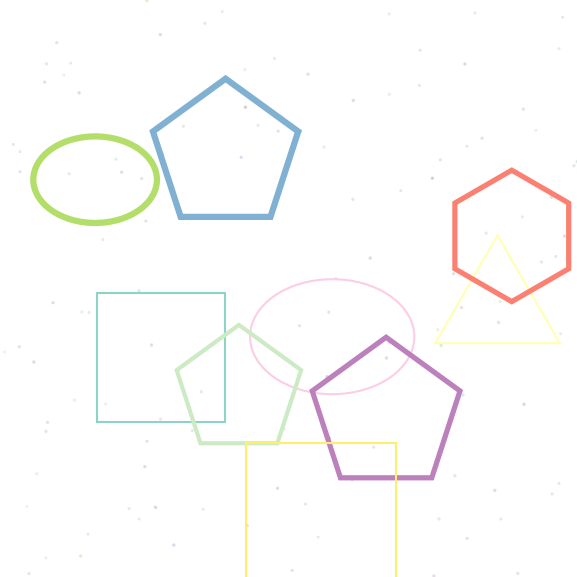[{"shape": "square", "thickness": 1, "radius": 0.56, "center": [0.279, 0.379]}, {"shape": "triangle", "thickness": 1, "radius": 0.62, "center": [0.862, 0.467]}, {"shape": "hexagon", "thickness": 2.5, "radius": 0.57, "center": [0.886, 0.591]}, {"shape": "pentagon", "thickness": 3, "radius": 0.66, "center": [0.391, 0.731]}, {"shape": "oval", "thickness": 3, "radius": 0.54, "center": [0.165, 0.688]}, {"shape": "oval", "thickness": 1, "radius": 0.71, "center": [0.575, 0.416]}, {"shape": "pentagon", "thickness": 2.5, "radius": 0.67, "center": [0.669, 0.281]}, {"shape": "pentagon", "thickness": 2, "radius": 0.57, "center": [0.414, 0.323]}, {"shape": "square", "thickness": 1, "radius": 0.65, "center": [0.556, 0.102]}]